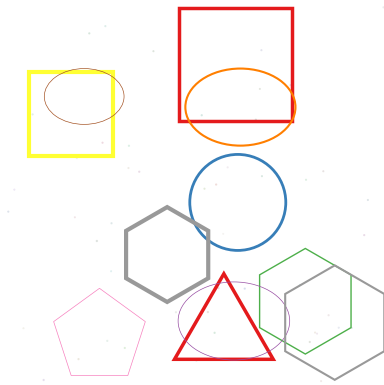[{"shape": "triangle", "thickness": 2.5, "radius": 0.74, "center": [0.581, 0.141]}, {"shape": "square", "thickness": 2.5, "radius": 0.73, "center": [0.612, 0.833]}, {"shape": "circle", "thickness": 2, "radius": 0.62, "center": [0.618, 0.474]}, {"shape": "hexagon", "thickness": 1, "radius": 0.69, "center": [0.793, 0.218]}, {"shape": "oval", "thickness": 0.5, "radius": 0.72, "center": [0.608, 0.166]}, {"shape": "oval", "thickness": 1.5, "radius": 0.71, "center": [0.624, 0.722]}, {"shape": "square", "thickness": 3, "radius": 0.55, "center": [0.184, 0.704]}, {"shape": "oval", "thickness": 0.5, "radius": 0.52, "center": [0.219, 0.749]}, {"shape": "pentagon", "thickness": 0.5, "radius": 0.63, "center": [0.258, 0.126]}, {"shape": "hexagon", "thickness": 3, "radius": 0.62, "center": [0.434, 0.339]}, {"shape": "hexagon", "thickness": 1.5, "radius": 0.74, "center": [0.869, 0.162]}]